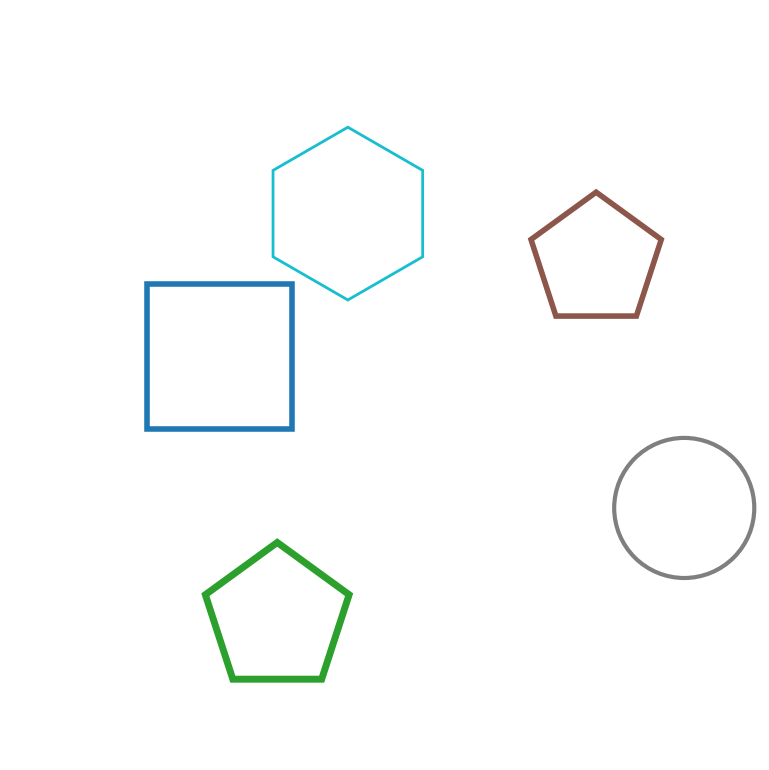[{"shape": "square", "thickness": 2, "radius": 0.47, "center": [0.285, 0.536]}, {"shape": "pentagon", "thickness": 2.5, "radius": 0.49, "center": [0.36, 0.197]}, {"shape": "pentagon", "thickness": 2, "radius": 0.44, "center": [0.774, 0.661]}, {"shape": "circle", "thickness": 1.5, "radius": 0.45, "center": [0.889, 0.34]}, {"shape": "hexagon", "thickness": 1, "radius": 0.56, "center": [0.452, 0.723]}]